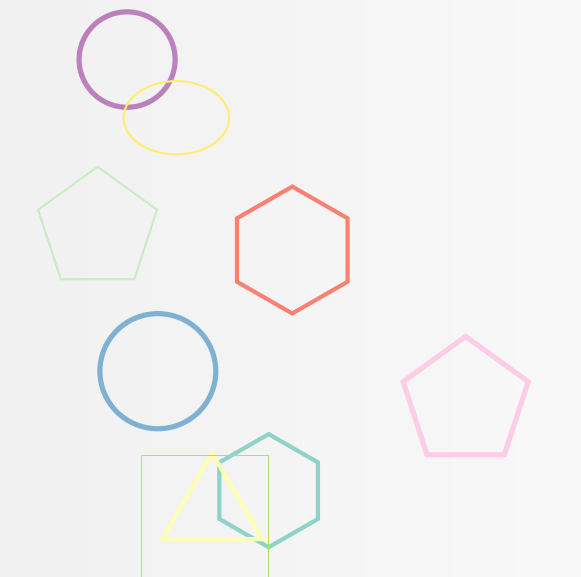[{"shape": "hexagon", "thickness": 2, "radius": 0.49, "center": [0.462, 0.149]}, {"shape": "triangle", "thickness": 2, "radius": 0.5, "center": [0.365, 0.115]}, {"shape": "hexagon", "thickness": 2, "radius": 0.55, "center": [0.503, 0.566]}, {"shape": "circle", "thickness": 2.5, "radius": 0.5, "center": [0.272, 0.356]}, {"shape": "square", "thickness": 0.5, "radius": 0.55, "center": [0.351, 0.102]}, {"shape": "pentagon", "thickness": 2.5, "radius": 0.57, "center": [0.801, 0.303]}, {"shape": "circle", "thickness": 2.5, "radius": 0.41, "center": [0.219, 0.896]}, {"shape": "pentagon", "thickness": 1, "radius": 0.54, "center": [0.168, 0.603]}, {"shape": "oval", "thickness": 1, "radius": 0.45, "center": [0.303, 0.795]}]